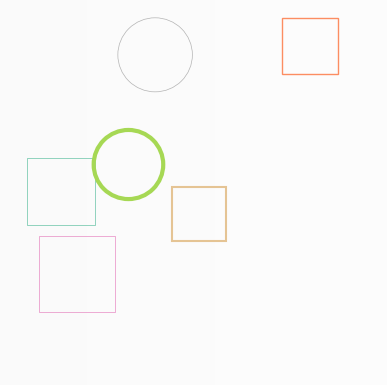[{"shape": "square", "thickness": 0.5, "radius": 0.44, "center": [0.158, 0.502]}, {"shape": "square", "thickness": 1, "radius": 0.36, "center": [0.8, 0.881]}, {"shape": "square", "thickness": 0.5, "radius": 0.49, "center": [0.198, 0.289]}, {"shape": "circle", "thickness": 3, "radius": 0.45, "center": [0.331, 0.573]}, {"shape": "square", "thickness": 1.5, "radius": 0.35, "center": [0.514, 0.445]}, {"shape": "circle", "thickness": 0.5, "radius": 0.48, "center": [0.4, 0.858]}]